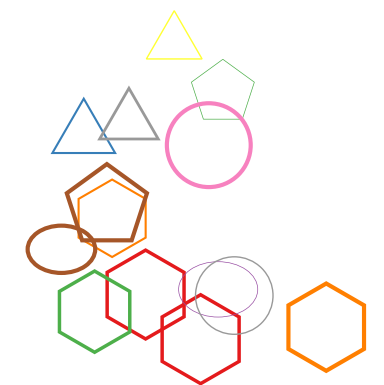[{"shape": "hexagon", "thickness": 2.5, "radius": 0.58, "center": [0.378, 0.235]}, {"shape": "hexagon", "thickness": 2.5, "radius": 0.58, "center": [0.521, 0.119]}, {"shape": "triangle", "thickness": 1.5, "radius": 0.47, "center": [0.218, 0.65]}, {"shape": "pentagon", "thickness": 0.5, "radius": 0.43, "center": [0.579, 0.76]}, {"shape": "hexagon", "thickness": 2.5, "radius": 0.53, "center": [0.246, 0.19]}, {"shape": "oval", "thickness": 0.5, "radius": 0.51, "center": [0.567, 0.248]}, {"shape": "hexagon", "thickness": 3, "radius": 0.57, "center": [0.847, 0.15]}, {"shape": "hexagon", "thickness": 1.5, "radius": 0.5, "center": [0.291, 0.433]}, {"shape": "triangle", "thickness": 1, "radius": 0.42, "center": [0.453, 0.889]}, {"shape": "oval", "thickness": 3, "radius": 0.44, "center": [0.16, 0.352]}, {"shape": "pentagon", "thickness": 3, "radius": 0.55, "center": [0.278, 0.464]}, {"shape": "circle", "thickness": 3, "radius": 0.54, "center": [0.542, 0.623]}, {"shape": "triangle", "thickness": 2, "radius": 0.44, "center": [0.335, 0.683]}, {"shape": "circle", "thickness": 1, "radius": 0.5, "center": [0.608, 0.232]}]